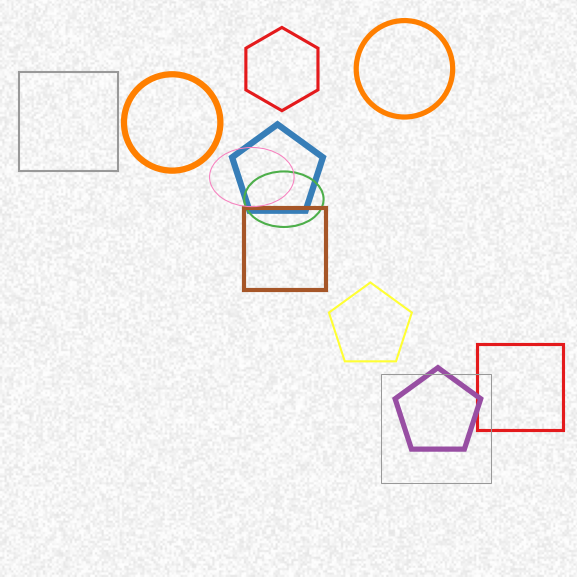[{"shape": "hexagon", "thickness": 1.5, "radius": 0.36, "center": [0.488, 0.88]}, {"shape": "square", "thickness": 1.5, "radius": 0.37, "center": [0.9, 0.329]}, {"shape": "pentagon", "thickness": 3, "radius": 0.41, "center": [0.481, 0.701]}, {"shape": "oval", "thickness": 1, "radius": 0.34, "center": [0.492, 0.654]}, {"shape": "pentagon", "thickness": 2.5, "radius": 0.39, "center": [0.758, 0.284]}, {"shape": "circle", "thickness": 2.5, "radius": 0.42, "center": [0.7, 0.88]}, {"shape": "circle", "thickness": 3, "radius": 0.42, "center": [0.298, 0.787]}, {"shape": "pentagon", "thickness": 1, "radius": 0.38, "center": [0.641, 0.435]}, {"shape": "square", "thickness": 2, "radius": 0.35, "center": [0.494, 0.568]}, {"shape": "oval", "thickness": 0.5, "radius": 0.37, "center": [0.436, 0.693]}, {"shape": "square", "thickness": 1, "radius": 0.43, "center": [0.119, 0.789]}, {"shape": "square", "thickness": 0.5, "radius": 0.47, "center": [0.755, 0.257]}]